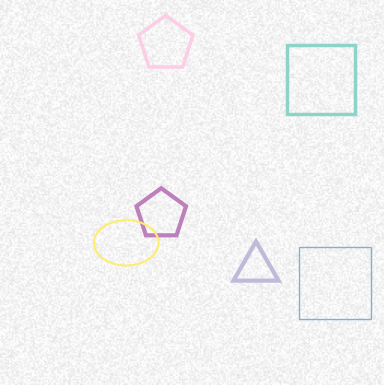[{"shape": "square", "thickness": 2.5, "radius": 0.45, "center": [0.834, 0.794]}, {"shape": "triangle", "thickness": 3, "radius": 0.34, "center": [0.665, 0.305]}, {"shape": "square", "thickness": 1, "radius": 0.46, "center": [0.87, 0.265]}, {"shape": "pentagon", "thickness": 2.5, "radius": 0.37, "center": [0.431, 0.886]}, {"shape": "pentagon", "thickness": 3, "radius": 0.34, "center": [0.419, 0.444]}, {"shape": "oval", "thickness": 1.5, "radius": 0.42, "center": [0.328, 0.369]}]